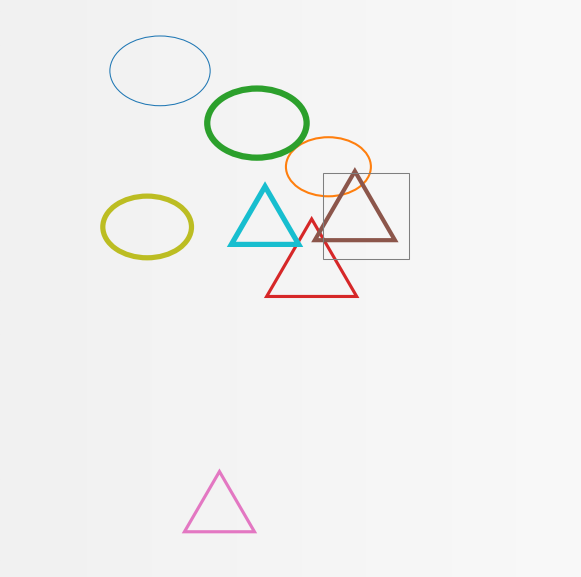[{"shape": "oval", "thickness": 0.5, "radius": 0.43, "center": [0.275, 0.876]}, {"shape": "oval", "thickness": 1, "radius": 0.37, "center": [0.565, 0.71]}, {"shape": "oval", "thickness": 3, "radius": 0.43, "center": [0.442, 0.786]}, {"shape": "triangle", "thickness": 1.5, "radius": 0.45, "center": [0.536, 0.531]}, {"shape": "triangle", "thickness": 2, "radius": 0.4, "center": [0.611, 0.623]}, {"shape": "triangle", "thickness": 1.5, "radius": 0.35, "center": [0.378, 0.113]}, {"shape": "square", "thickness": 0.5, "radius": 0.37, "center": [0.63, 0.625]}, {"shape": "oval", "thickness": 2.5, "radius": 0.38, "center": [0.253, 0.606]}, {"shape": "triangle", "thickness": 2.5, "radius": 0.33, "center": [0.456, 0.609]}]